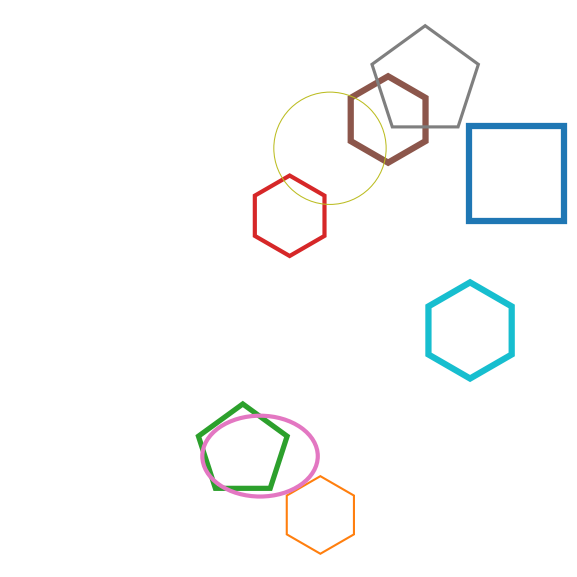[{"shape": "square", "thickness": 3, "radius": 0.41, "center": [0.894, 0.699]}, {"shape": "hexagon", "thickness": 1, "radius": 0.34, "center": [0.555, 0.107]}, {"shape": "pentagon", "thickness": 2.5, "radius": 0.4, "center": [0.42, 0.219]}, {"shape": "hexagon", "thickness": 2, "radius": 0.35, "center": [0.502, 0.626]}, {"shape": "hexagon", "thickness": 3, "radius": 0.37, "center": [0.672, 0.792]}, {"shape": "oval", "thickness": 2, "radius": 0.5, "center": [0.45, 0.209]}, {"shape": "pentagon", "thickness": 1.5, "radius": 0.48, "center": [0.736, 0.858]}, {"shape": "circle", "thickness": 0.5, "radius": 0.49, "center": [0.571, 0.742]}, {"shape": "hexagon", "thickness": 3, "radius": 0.42, "center": [0.814, 0.427]}]